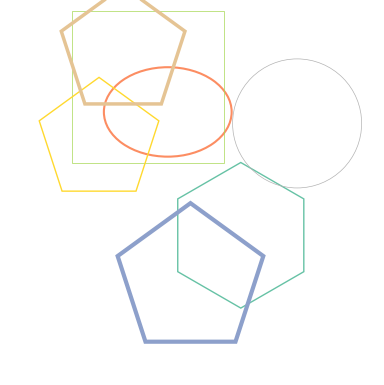[{"shape": "hexagon", "thickness": 1, "radius": 0.95, "center": [0.625, 0.389]}, {"shape": "oval", "thickness": 1.5, "radius": 0.83, "center": [0.436, 0.709]}, {"shape": "pentagon", "thickness": 3, "radius": 0.99, "center": [0.495, 0.273]}, {"shape": "square", "thickness": 0.5, "radius": 0.99, "center": [0.385, 0.774]}, {"shape": "pentagon", "thickness": 1, "radius": 0.82, "center": [0.257, 0.636]}, {"shape": "pentagon", "thickness": 2.5, "radius": 0.84, "center": [0.32, 0.867]}, {"shape": "circle", "thickness": 0.5, "radius": 0.84, "center": [0.772, 0.679]}]